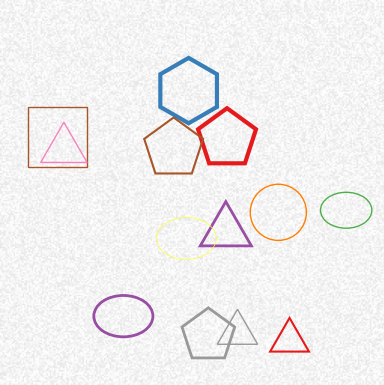[{"shape": "triangle", "thickness": 1.5, "radius": 0.29, "center": [0.752, 0.116]}, {"shape": "pentagon", "thickness": 3, "radius": 0.4, "center": [0.59, 0.64]}, {"shape": "hexagon", "thickness": 3, "radius": 0.42, "center": [0.49, 0.765]}, {"shape": "oval", "thickness": 1, "radius": 0.33, "center": [0.899, 0.454]}, {"shape": "triangle", "thickness": 2, "radius": 0.38, "center": [0.587, 0.4]}, {"shape": "oval", "thickness": 2, "radius": 0.38, "center": [0.32, 0.179]}, {"shape": "circle", "thickness": 1, "radius": 0.36, "center": [0.723, 0.448]}, {"shape": "oval", "thickness": 0.5, "radius": 0.39, "center": [0.484, 0.381]}, {"shape": "square", "thickness": 1, "radius": 0.39, "center": [0.149, 0.645]}, {"shape": "pentagon", "thickness": 1.5, "radius": 0.4, "center": [0.451, 0.614]}, {"shape": "triangle", "thickness": 1, "radius": 0.35, "center": [0.166, 0.613]}, {"shape": "triangle", "thickness": 1, "radius": 0.3, "center": [0.617, 0.136]}, {"shape": "pentagon", "thickness": 2, "radius": 0.36, "center": [0.541, 0.129]}]